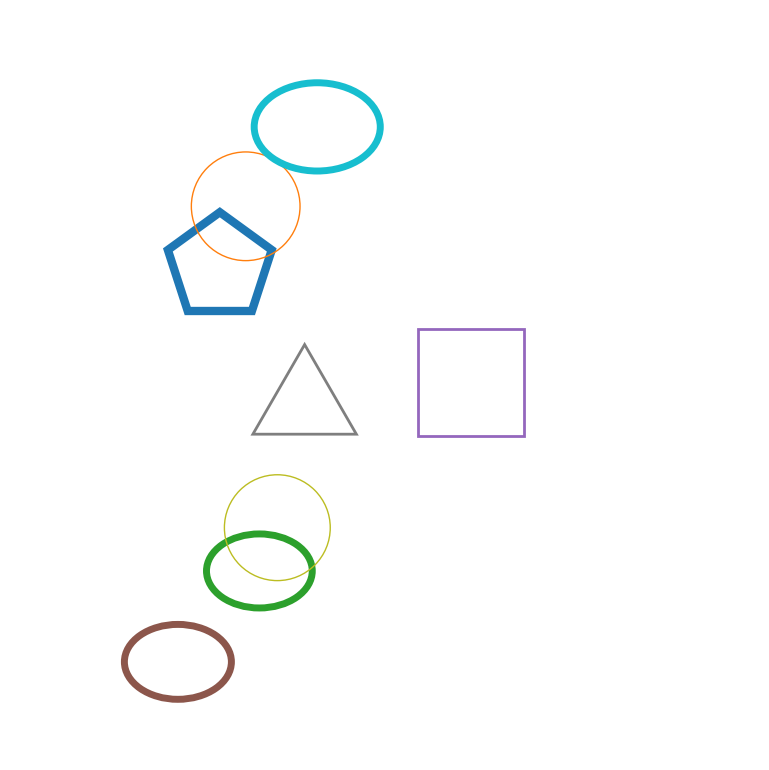[{"shape": "pentagon", "thickness": 3, "radius": 0.35, "center": [0.285, 0.653]}, {"shape": "circle", "thickness": 0.5, "radius": 0.35, "center": [0.319, 0.732]}, {"shape": "oval", "thickness": 2.5, "radius": 0.34, "center": [0.337, 0.259]}, {"shape": "square", "thickness": 1, "radius": 0.35, "center": [0.612, 0.503]}, {"shape": "oval", "thickness": 2.5, "radius": 0.35, "center": [0.231, 0.14]}, {"shape": "triangle", "thickness": 1, "radius": 0.39, "center": [0.396, 0.475]}, {"shape": "circle", "thickness": 0.5, "radius": 0.34, "center": [0.36, 0.315]}, {"shape": "oval", "thickness": 2.5, "radius": 0.41, "center": [0.412, 0.835]}]